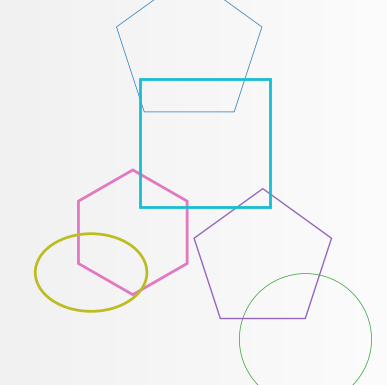[{"shape": "pentagon", "thickness": 0.5, "radius": 0.99, "center": [0.488, 0.869]}, {"shape": "circle", "thickness": 0.5, "radius": 0.85, "center": [0.788, 0.119]}, {"shape": "pentagon", "thickness": 1, "radius": 0.93, "center": [0.678, 0.324]}, {"shape": "hexagon", "thickness": 2, "radius": 0.81, "center": [0.343, 0.397]}, {"shape": "oval", "thickness": 2, "radius": 0.72, "center": [0.235, 0.292]}, {"shape": "square", "thickness": 2, "radius": 0.83, "center": [0.529, 0.629]}]